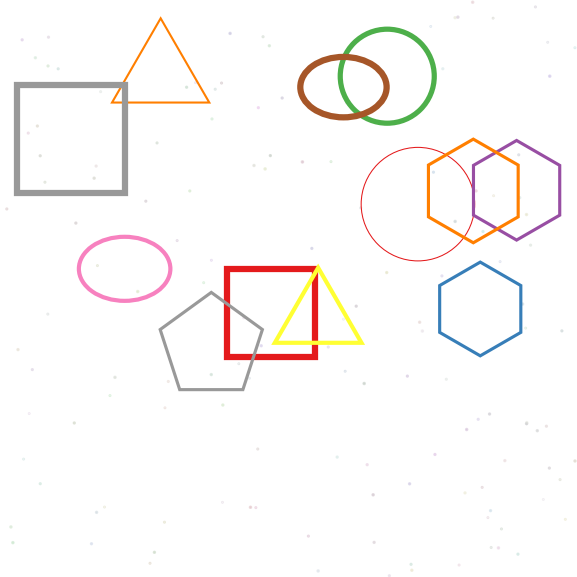[{"shape": "circle", "thickness": 0.5, "radius": 0.49, "center": [0.724, 0.646]}, {"shape": "square", "thickness": 3, "radius": 0.38, "center": [0.469, 0.457]}, {"shape": "hexagon", "thickness": 1.5, "radius": 0.41, "center": [0.832, 0.464]}, {"shape": "circle", "thickness": 2.5, "radius": 0.41, "center": [0.671, 0.867]}, {"shape": "hexagon", "thickness": 1.5, "radius": 0.43, "center": [0.895, 0.67]}, {"shape": "triangle", "thickness": 1, "radius": 0.49, "center": [0.278, 0.87]}, {"shape": "hexagon", "thickness": 1.5, "radius": 0.45, "center": [0.82, 0.668]}, {"shape": "triangle", "thickness": 2, "radius": 0.43, "center": [0.551, 0.449]}, {"shape": "oval", "thickness": 3, "radius": 0.37, "center": [0.595, 0.848]}, {"shape": "oval", "thickness": 2, "radius": 0.4, "center": [0.216, 0.534]}, {"shape": "square", "thickness": 3, "radius": 0.47, "center": [0.123, 0.758]}, {"shape": "pentagon", "thickness": 1.5, "radius": 0.47, "center": [0.366, 0.4]}]